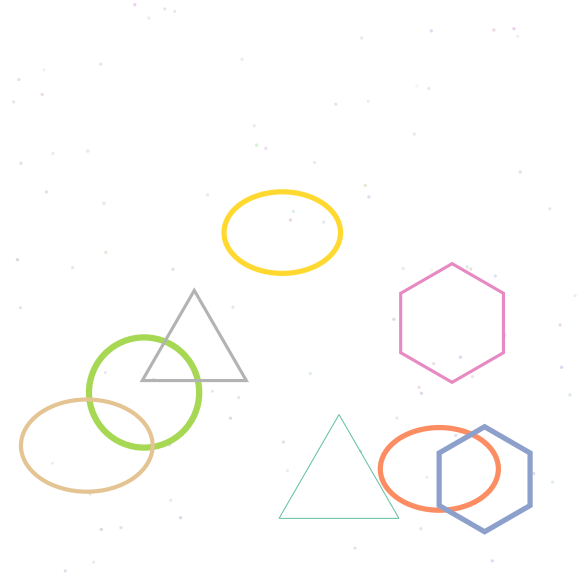[{"shape": "triangle", "thickness": 0.5, "radius": 0.6, "center": [0.587, 0.161]}, {"shape": "oval", "thickness": 2.5, "radius": 0.51, "center": [0.761, 0.187]}, {"shape": "hexagon", "thickness": 2.5, "radius": 0.45, "center": [0.839, 0.169]}, {"shape": "hexagon", "thickness": 1.5, "radius": 0.51, "center": [0.783, 0.44]}, {"shape": "circle", "thickness": 3, "radius": 0.48, "center": [0.25, 0.319]}, {"shape": "oval", "thickness": 2.5, "radius": 0.5, "center": [0.489, 0.596]}, {"shape": "oval", "thickness": 2, "radius": 0.57, "center": [0.15, 0.228]}, {"shape": "triangle", "thickness": 1.5, "radius": 0.52, "center": [0.336, 0.392]}]